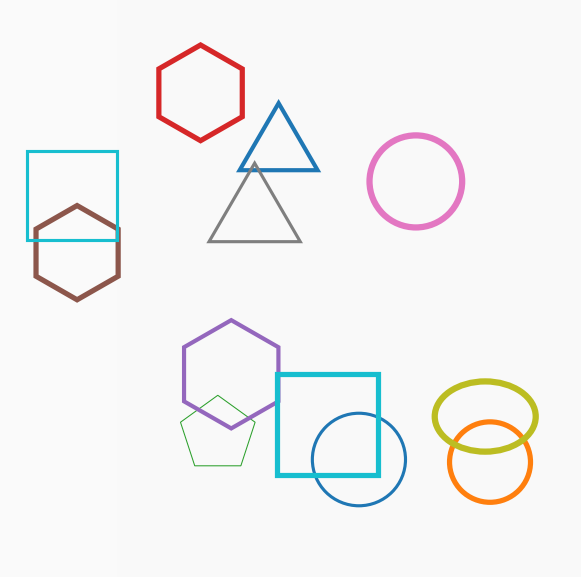[{"shape": "triangle", "thickness": 2, "radius": 0.39, "center": [0.479, 0.743]}, {"shape": "circle", "thickness": 1.5, "radius": 0.4, "center": [0.618, 0.203]}, {"shape": "circle", "thickness": 2.5, "radius": 0.35, "center": [0.843, 0.199]}, {"shape": "pentagon", "thickness": 0.5, "radius": 0.34, "center": [0.375, 0.247]}, {"shape": "hexagon", "thickness": 2.5, "radius": 0.41, "center": [0.345, 0.838]}, {"shape": "hexagon", "thickness": 2, "radius": 0.47, "center": [0.398, 0.351]}, {"shape": "hexagon", "thickness": 2.5, "radius": 0.41, "center": [0.133, 0.562]}, {"shape": "circle", "thickness": 3, "radius": 0.4, "center": [0.715, 0.685]}, {"shape": "triangle", "thickness": 1.5, "radius": 0.45, "center": [0.438, 0.626]}, {"shape": "oval", "thickness": 3, "radius": 0.43, "center": [0.835, 0.278]}, {"shape": "square", "thickness": 2.5, "radius": 0.44, "center": [0.563, 0.264]}, {"shape": "square", "thickness": 1.5, "radius": 0.39, "center": [0.124, 0.66]}]